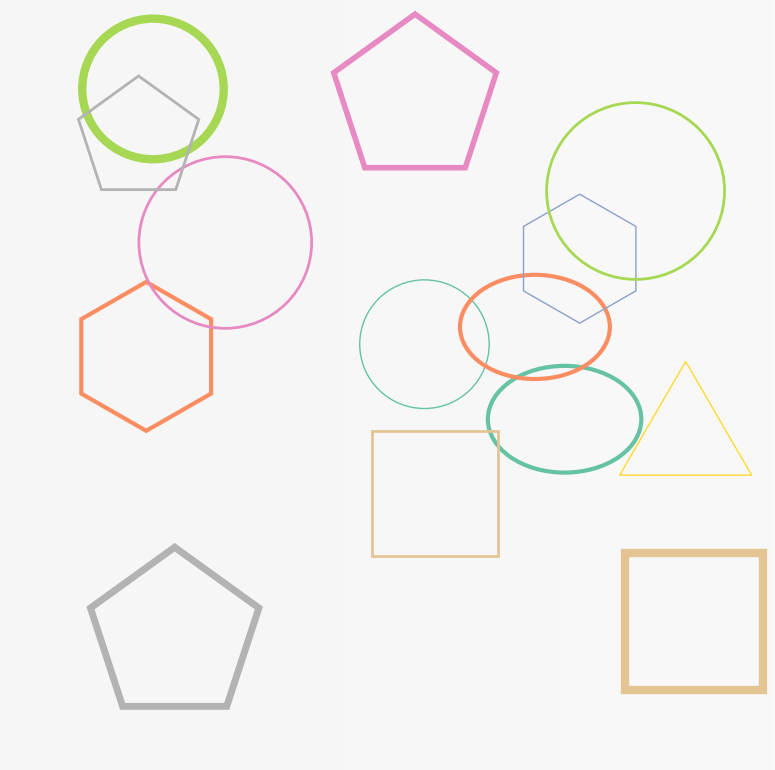[{"shape": "oval", "thickness": 1.5, "radius": 0.5, "center": [0.729, 0.456]}, {"shape": "circle", "thickness": 0.5, "radius": 0.42, "center": [0.548, 0.553]}, {"shape": "hexagon", "thickness": 1.5, "radius": 0.48, "center": [0.189, 0.537]}, {"shape": "oval", "thickness": 1.5, "radius": 0.48, "center": [0.69, 0.575]}, {"shape": "hexagon", "thickness": 0.5, "radius": 0.42, "center": [0.748, 0.664]}, {"shape": "pentagon", "thickness": 2, "radius": 0.55, "center": [0.536, 0.871]}, {"shape": "circle", "thickness": 1, "radius": 0.56, "center": [0.291, 0.685]}, {"shape": "circle", "thickness": 3, "radius": 0.46, "center": [0.197, 0.884]}, {"shape": "circle", "thickness": 1, "radius": 0.57, "center": [0.82, 0.752]}, {"shape": "triangle", "thickness": 0.5, "radius": 0.49, "center": [0.885, 0.432]}, {"shape": "square", "thickness": 1, "radius": 0.41, "center": [0.561, 0.359]}, {"shape": "square", "thickness": 3, "radius": 0.45, "center": [0.896, 0.193]}, {"shape": "pentagon", "thickness": 1, "radius": 0.41, "center": [0.179, 0.82]}, {"shape": "pentagon", "thickness": 2.5, "radius": 0.57, "center": [0.225, 0.175]}]